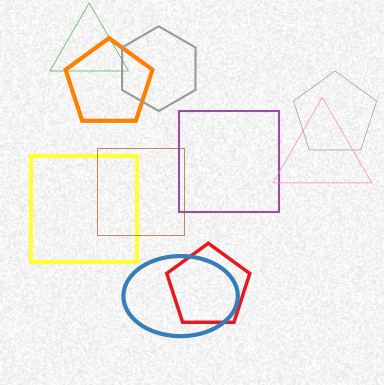[{"shape": "pentagon", "thickness": 2.5, "radius": 0.57, "center": [0.541, 0.255]}, {"shape": "oval", "thickness": 3, "radius": 0.74, "center": [0.469, 0.231]}, {"shape": "triangle", "thickness": 0.5, "radius": 0.59, "center": [0.232, 0.875]}, {"shape": "square", "thickness": 1.5, "radius": 0.65, "center": [0.594, 0.581]}, {"shape": "pentagon", "thickness": 3, "radius": 0.59, "center": [0.283, 0.782]}, {"shape": "square", "thickness": 3, "radius": 0.69, "center": [0.219, 0.456]}, {"shape": "square", "thickness": 0.5, "radius": 0.57, "center": [0.365, 0.503]}, {"shape": "triangle", "thickness": 0.5, "radius": 0.74, "center": [0.837, 0.599]}, {"shape": "pentagon", "thickness": 0.5, "radius": 0.57, "center": [0.87, 0.702]}, {"shape": "hexagon", "thickness": 1.5, "radius": 0.55, "center": [0.412, 0.822]}]